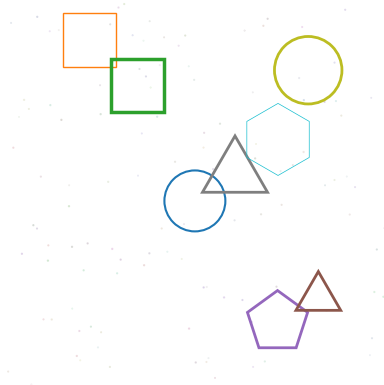[{"shape": "circle", "thickness": 1.5, "radius": 0.4, "center": [0.506, 0.478]}, {"shape": "square", "thickness": 1, "radius": 0.35, "center": [0.232, 0.896]}, {"shape": "square", "thickness": 2.5, "radius": 0.34, "center": [0.358, 0.777]}, {"shape": "pentagon", "thickness": 2, "radius": 0.41, "center": [0.721, 0.163]}, {"shape": "triangle", "thickness": 2, "radius": 0.34, "center": [0.827, 0.228]}, {"shape": "triangle", "thickness": 2, "radius": 0.49, "center": [0.61, 0.549]}, {"shape": "circle", "thickness": 2, "radius": 0.44, "center": [0.801, 0.818]}, {"shape": "hexagon", "thickness": 0.5, "radius": 0.47, "center": [0.722, 0.638]}]